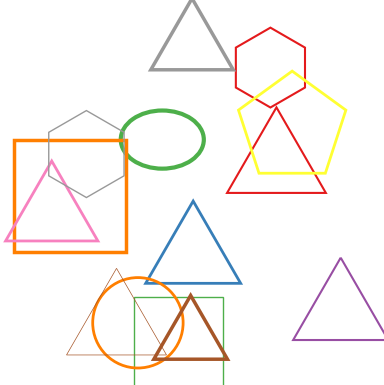[{"shape": "hexagon", "thickness": 1.5, "radius": 0.52, "center": [0.702, 0.824]}, {"shape": "triangle", "thickness": 1.5, "radius": 0.74, "center": [0.718, 0.573]}, {"shape": "triangle", "thickness": 2, "radius": 0.71, "center": [0.502, 0.335]}, {"shape": "oval", "thickness": 3, "radius": 0.54, "center": [0.422, 0.637]}, {"shape": "square", "thickness": 1, "radius": 0.58, "center": [0.464, 0.114]}, {"shape": "triangle", "thickness": 1.5, "radius": 0.71, "center": [0.885, 0.188]}, {"shape": "square", "thickness": 2.5, "radius": 0.73, "center": [0.182, 0.491]}, {"shape": "circle", "thickness": 2, "radius": 0.59, "center": [0.358, 0.162]}, {"shape": "pentagon", "thickness": 2, "radius": 0.73, "center": [0.759, 0.669]}, {"shape": "triangle", "thickness": 0.5, "radius": 0.75, "center": [0.303, 0.153]}, {"shape": "triangle", "thickness": 2.5, "radius": 0.55, "center": [0.495, 0.122]}, {"shape": "triangle", "thickness": 2, "radius": 0.69, "center": [0.134, 0.443]}, {"shape": "triangle", "thickness": 2.5, "radius": 0.62, "center": [0.499, 0.881]}, {"shape": "hexagon", "thickness": 1, "radius": 0.56, "center": [0.224, 0.6]}]